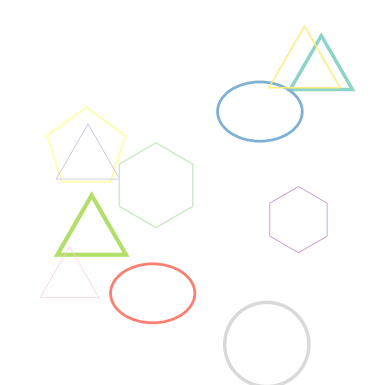[{"shape": "triangle", "thickness": 2.5, "radius": 0.47, "center": [0.835, 0.814]}, {"shape": "pentagon", "thickness": 1.5, "radius": 0.54, "center": [0.224, 0.614]}, {"shape": "triangle", "thickness": 0.5, "radius": 0.48, "center": [0.229, 0.583]}, {"shape": "oval", "thickness": 2, "radius": 0.55, "center": [0.397, 0.238]}, {"shape": "oval", "thickness": 2, "radius": 0.55, "center": [0.675, 0.71]}, {"shape": "triangle", "thickness": 3, "radius": 0.52, "center": [0.238, 0.39]}, {"shape": "triangle", "thickness": 0.5, "radius": 0.44, "center": [0.18, 0.271]}, {"shape": "circle", "thickness": 2.5, "radius": 0.55, "center": [0.693, 0.105]}, {"shape": "hexagon", "thickness": 0.5, "radius": 0.43, "center": [0.775, 0.43]}, {"shape": "hexagon", "thickness": 1, "radius": 0.55, "center": [0.405, 0.519]}, {"shape": "triangle", "thickness": 1, "radius": 0.53, "center": [0.791, 0.825]}]